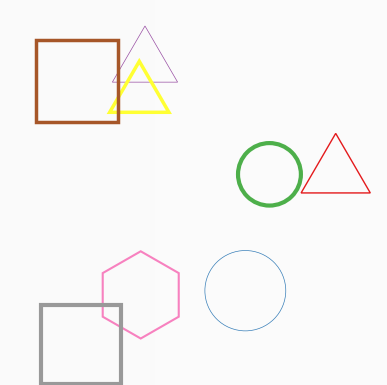[{"shape": "triangle", "thickness": 1, "radius": 0.52, "center": [0.866, 0.55]}, {"shape": "circle", "thickness": 0.5, "radius": 0.52, "center": [0.633, 0.245]}, {"shape": "circle", "thickness": 3, "radius": 0.41, "center": [0.695, 0.547]}, {"shape": "triangle", "thickness": 0.5, "radius": 0.49, "center": [0.374, 0.835]}, {"shape": "triangle", "thickness": 2.5, "radius": 0.44, "center": [0.359, 0.752]}, {"shape": "square", "thickness": 2.5, "radius": 0.53, "center": [0.198, 0.789]}, {"shape": "hexagon", "thickness": 1.5, "radius": 0.57, "center": [0.363, 0.234]}, {"shape": "square", "thickness": 3, "radius": 0.51, "center": [0.209, 0.105]}]